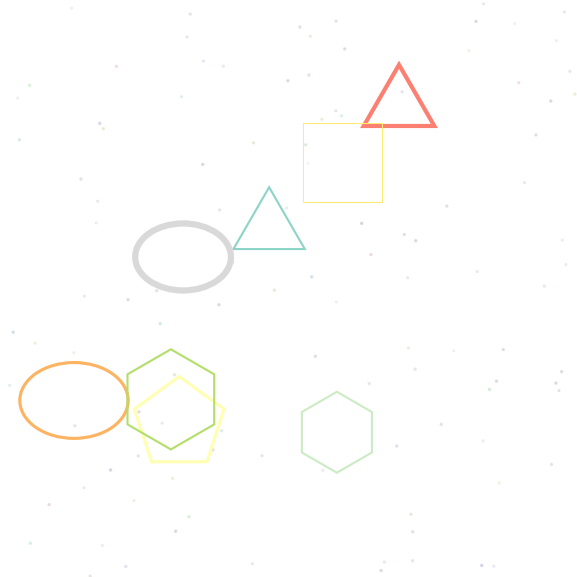[{"shape": "triangle", "thickness": 1, "radius": 0.36, "center": [0.466, 0.604]}, {"shape": "pentagon", "thickness": 1.5, "radius": 0.41, "center": [0.31, 0.266]}, {"shape": "triangle", "thickness": 2, "radius": 0.35, "center": [0.691, 0.816]}, {"shape": "oval", "thickness": 1.5, "radius": 0.47, "center": [0.128, 0.306]}, {"shape": "hexagon", "thickness": 1, "radius": 0.43, "center": [0.296, 0.308]}, {"shape": "oval", "thickness": 3, "radius": 0.41, "center": [0.317, 0.554]}, {"shape": "hexagon", "thickness": 1, "radius": 0.35, "center": [0.583, 0.251]}, {"shape": "square", "thickness": 0.5, "radius": 0.34, "center": [0.593, 0.718]}]